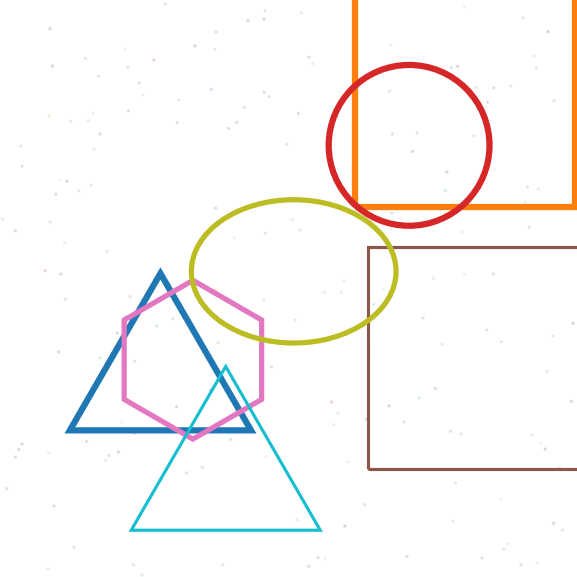[{"shape": "triangle", "thickness": 3, "radius": 0.91, "center": [0.278, 0.344]}, {"shape": "square", "thickness": 3, "radius": 0.95, "center": [0.805, 0.83]}, {"shape": "circle", "thickness": 3, "radius": 0.7, "center": [0.708, 0.747]}, {"shape": "square", "thickness": 1.5, "radius": 0.96, "center": [0.829, 0.379]}, {"shape": "hexagon", "thickness": 2.5, "radius": 0.69, "center": [0.334, 0.376]}, {"shape": "oval", "thickness": 2.5, "radius": 0.89, "center": [0.509, 0.529]}, {"shape": "triangle", "thickness": 1.5, "radius": 0.95, "center": [0.391, 0.175]}]